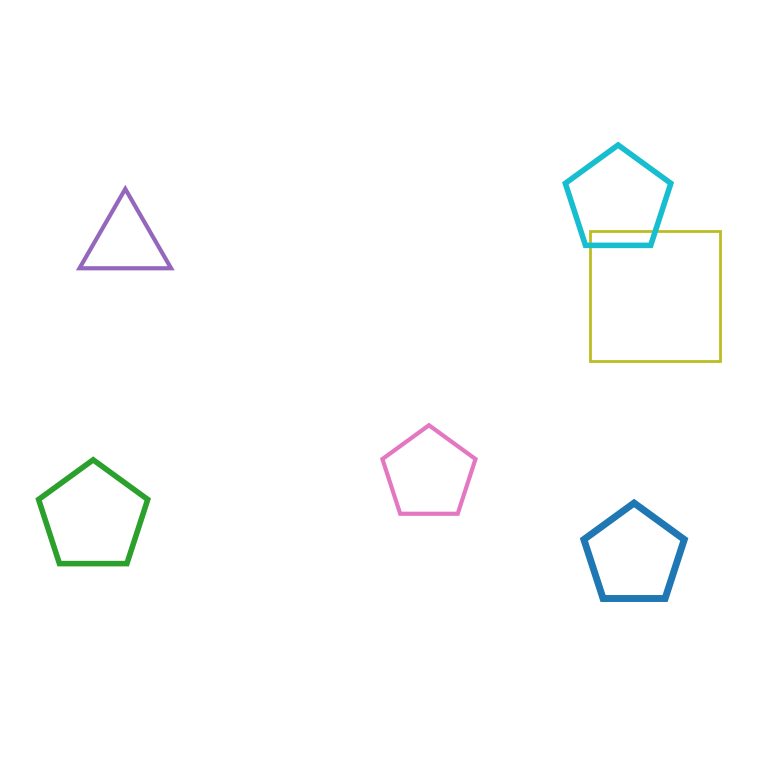[{"shape": "pentagon", "thickness": 2.5, "radius": 0.34, "center": [0.823, 0.278]}, {"shape": "pentagon", "thickness": 2, "radius": 0.37, "center": [0.121, 0.328]}, {"shape": "triangle", "thickness": 1.5, "radius": 0.34, "center": [0.163, 0.686]}, {"shape": "pentagon", "thickness": 1.5, "radius": 0.32, "center": [0.557, 0.384]}, {"shape": "square", "thickness": 1, "radius": 0.42, "center": [0.851, 0.616]}, {"shape": "pentagon", "thickness": 2, "radius": 0.36, "center": [0.803, 0.74]}]